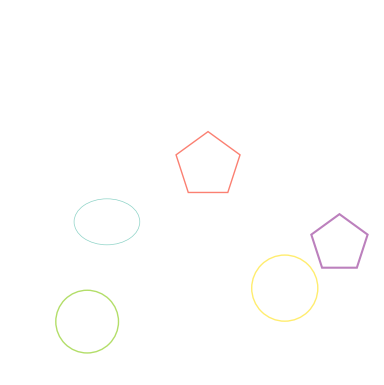[{"shape": "oval", "thickness": 0.5, "radius": 0.43, "center": [0.278, 0.424]}, {"shape": "pentagon", "thickness": 1, "radius": 0.44, "center": [0.54, 0.571]}, {"shape": "circle", "thickness": 1, "radius": 0.41, "center": [0.226, 0.165]}, {"shape": "pentagon", "thickness": 1.5, "radius": 0.38, "center": [0.882, 0.367]}, {"shape": "circle", "thickness": 1, "radius": 0.43, "center": [0.74, 0.252]}]